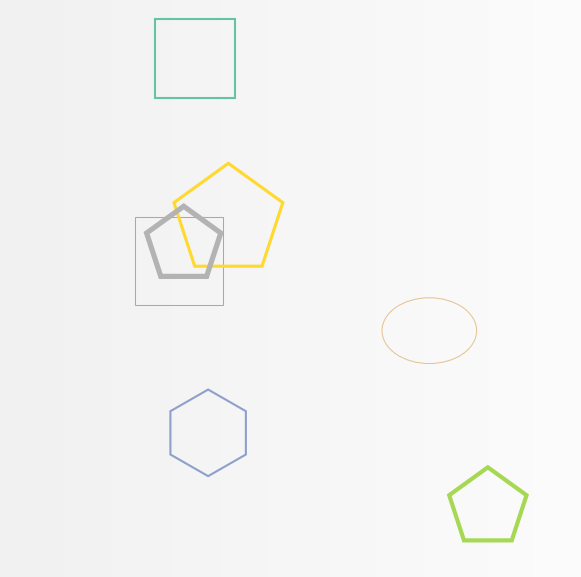[{"shape": "square", "thickness": 1, "radius": 0.34, "center": [0.336, 0.898]}, {"shape": "square", "thickness": 0.5, "radius": 0.38, "center": [0.308, 0.547]}, {"shape": "hexagon", "thickness": 1, "radius": 0.37, "center": [0.358, 0.25]}, {"shape": "pentagon", "thickness": 2, "radius": 0.35, "center": [0.839, 0.12]}, {"shape": "pentagon", "thickness": 1.5, "radius": 0.49, "center": [0.393, 0.618]}, {"shape": "oval", "thickness": 0.5, "radius": 0.41, "center": [0.739, 0.427]}, {"shape": "pentagon", "thickness": 2.5, "radius": 0.34, "center": [0.316, 0.575]}]